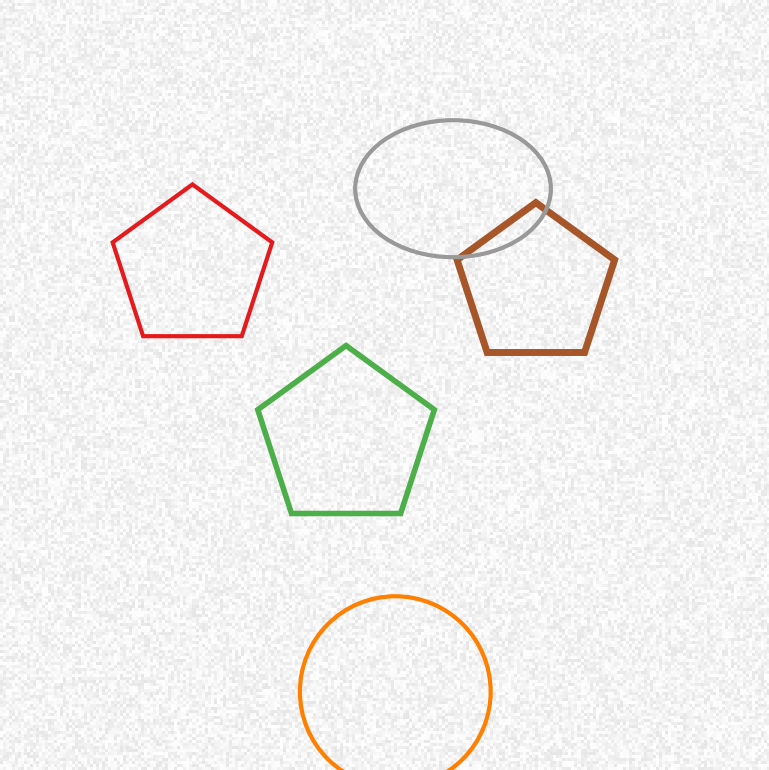[{"shape": "pentagon", "thickness": 1.5, "radius": 0.54, "center": [0.25, 0.652]}, {"shape": "pentagon", "thickness": 2, "radius": 0.6, "center": [0.449, 0.431]}, {"shape": "circle", "thickness": 1.5, "radius": 0.62, "center": [0.513, 0.102]}, {"shape": "pentagon", "thickness": 2.5, "radius": 0.54, "center": [0.696, 0.629]}, {"shape": "oval", "thickness": 1.5, "radius": 0.64, "center": [0.588, 0.755]}]